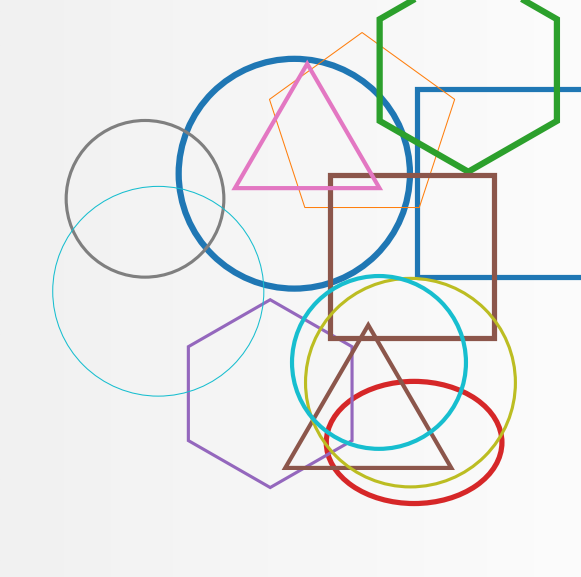[{"shape": "circle", "thickness": 3, "radius": 0.99, "center": [0.506, 0.698]}, {"shape": "square", "thickness": 2.5, "radius": 0.81, "center": [0.88, 0.683]}, {"shape": "pentagon", "thickness": 0.5, "radius": 0.84, "center": [0.623, 0.775]}, {"shape": "hexagon", "thickness": 3, "radius": 0.88, "center": [0.806, 0.878]}, {"shape": "oval", "thickness": 2.5, "radius": 0.76, "center": [0.712, 0.233]}, {"shape": "hexagon", "thickness": 1.5, "radius": 0.81, "center": [0.465, 0.318]}, {"shape": "square", "thickness": 2.5, "radius": 0.7, "center": [0.709, 0.555]}, {"shape": "triangle", "thickness": 2, "radius": 0.82, "center": [0.634, 0.271]}, {"shape": "triangle", "thickness": 2, "radius": 0.72, "center": [0.529, 0.745]}, {"shape": "circle", "thickness": 1.5, "radius": 0.68, "center": [0.249, 0.655]}, {"shape": "circle", "thickness": 1.5, "radius": 0.9, "center": [0.706, 0.337]}, {"shape": "circle", "thickness": 0.5, "radius": 0.91, "center": [0.272, 0.495]}, {"shape": "circle", "thickness": 2, "radius": 0.75, "center": [0.652, 0.372]}]